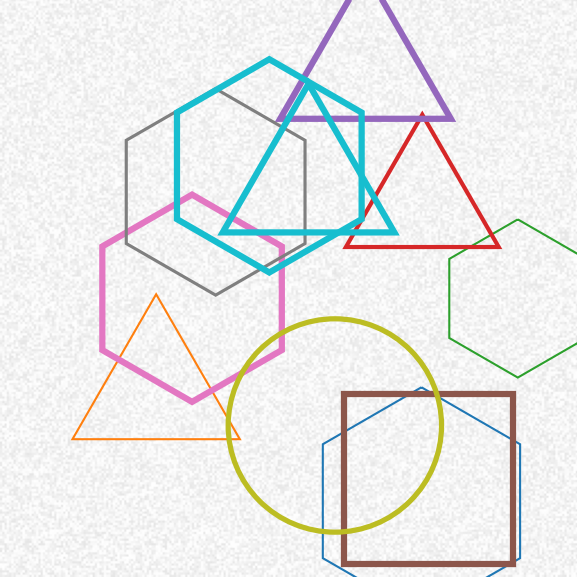[{"shape": "hexagon", "thickness": 1, "radius": 0.99, "center": [0.73, 0.131]}, {"shape": "triangle", "thickness": 1, "radius": 0.84, "center": [0.27, 0.322]}, {"shape": "hexagon", "thickness": 1, "radius": 0.68, "center": [0.897, 0.482]}, {"shape": "triangle", "thickness": 2, "radius": 0.76, "center": [0.731, 0.648]}, {"shape": "triangle", "thickness": 3, "radius": 0.85, "center": [0.633, 0.879]}, {"shape": "square", "thickness": 3, "radius": 0.73, "center": [0.742, 0.17]}, {"shape": "hexagon", "thickness": 3, "radius": 0.9, "center": [0.333, 0.483]}, {"shape": "hexagon", "thickness": 1.5, "radius": 0.89, "center": [0.373, 0.667]}, {"shape": "circle", "thickness": 2.5, "radius": 0.92, "center": [0.58, 0.262]}, {"shape": "triangle", "thickness": 3, "radius": 0.86, "center": [0.534, 0.682]}, {"shape": "hexagon", "thickness": 3, "radius": 0.92, "center": [0.466, 0.712]}]